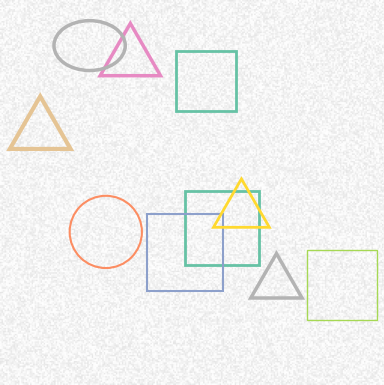[{"shape": "square", "thickness": 2, "radius": 0.39, "center": [0.535, 0.789]}, {"shape": "square", "thickness": 2, "radius": 0.48, "center": [0.577, 0.408]}, {"shape": "circle", "thickness": 1.5, "radius": 0.47, "center": [0.275, 0.398]}, {"shape": "square", "thickness": 1.5, "radius": 0.5, "center": [0.481, 0.345]}, {"shape": "triangle", "thickness": 2.5, "radius": 0.45, "center": [0.339, 0.849]}, {"shape": "square", "thickness": 1, "radius": 0.45, "center": [0.889, 0.259]}, {"shape": "triangle", "thickness": 2, "radius": 0.42, "center": [0.627, 0.451]}, {"shape": "triangle", "thickness": 3, "radius": 0.46, "center": [0.104, 0.659]}, {"shape": "triangle", "thickness": 2.5, "radius": 0.38, "center": [0.718, 0.264]}, {"shape": "oval", "thickness": 2.5, "radius": 0.46, "center": [0.233, 0.882]}]